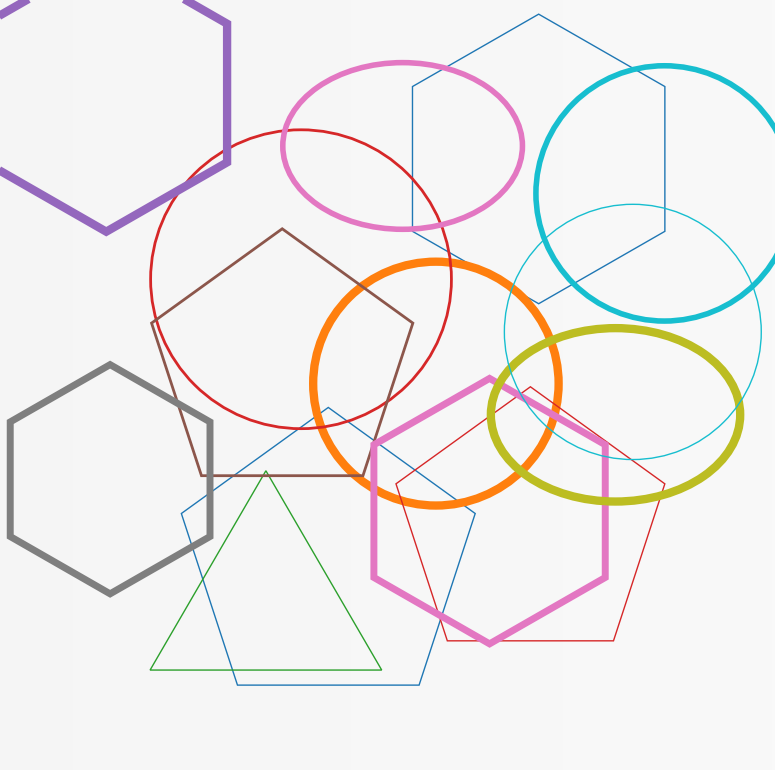[{"shape": "hexagon", "thickness": 0.5, "radius": 0.94, "center": [0.695, 0.794]}, {"shape": "pentagon", "thickness": 0.5, "radius": 1.0, "center": [0.424, 0.272]}, {"shape": "circle", "thickness": 3, "radius": 0.79, "center": [0.562, 0.502]}, {"shape": "triangle", "thickness": 0.5, "radius": 0.86, "center": [0.343, 0.216]}, {"shape": "circle", "thickness": 1, "radius": 0.97, "center": [0.388, 0.637]}, {"shape": "pentagon", "thickness": 0.5, "radius": 0.91, "center": [0.684, 0.315]}, {"shape": "hexagon", "thickness": 3, "radius": 0.9, "center": [0.137, 0.879]}, {"shape": "pentagon", "thickness": 1, "radius": 0.89, "center": [0.364, 0.526]}, {"shape": "hexagon", "thickness": 2.5, "radius": 0.86, "center": [0.632, 0.336]}, {"shape": "oval", "thickness": 2, "radius": 0.77, "center": [0.52, 0.81]}, {"shape": "hexagon", "thickness": 2.5, "radius": 0.74, "center": [0.142, 0.378]}, {"shape": "oval", "thickness": 3, "radius": 0.8, "center": [0.794, 0.461]}, {"shape": "circle", "thickness": 2, "radius": 0.83, "center": [0.857, 0.749]}, {"shape": "circle", "thickness": 0.5, "radius": 0.83, "center": [0.817, 0.569]}]